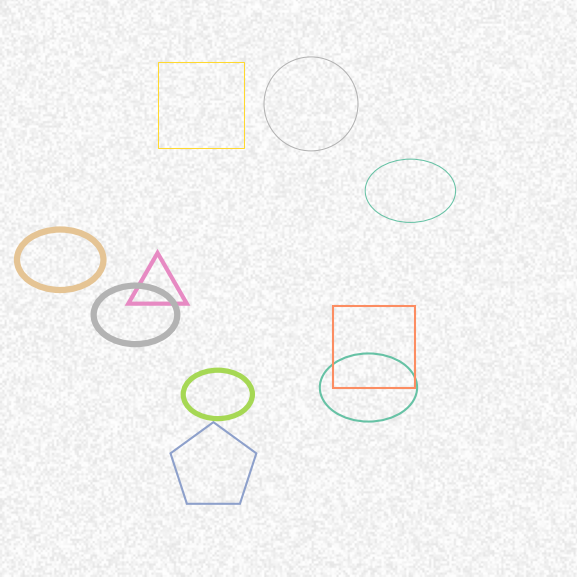[{"shape": "oval", "thickness": 0.5, "radius": 0.39, "center": [0.711, 0.669]}, {"shape": "oval", "thickness": 1, "radius": 0.42, "center": [0.638, 0.328]}, {"shape": "square", "thickness": 1, "radius": 0.36, "center": [0.648, 0.398]}, {"shape": "pentagon", "thickness": 1, "radius": 0.39, "center": [0.37, 0.19]}, {"shape": "triangle", "thickness": 2, "radius": 0.29, "center": [0.273, 0.503]}, {"shape": "oval", "thickness": 2.5, "radius": 0.3, "center": [0.377, 0.316]}, {"shape": "square", "thickness": 0.5, "radius": 0.37, "center": [0.347, 0.817]}, {"shape": "oval", "thickness": 3, "radius": 0.37, "center": [0.104, 0.549]}, {"shape": "circle", "thickness": 0.5, "radius": 0.41, "center": [0.539, 0.819]}, {"shape": "oval", "thickness": 3, "radius": 0.36, "center": [0.235, 0.454]}]